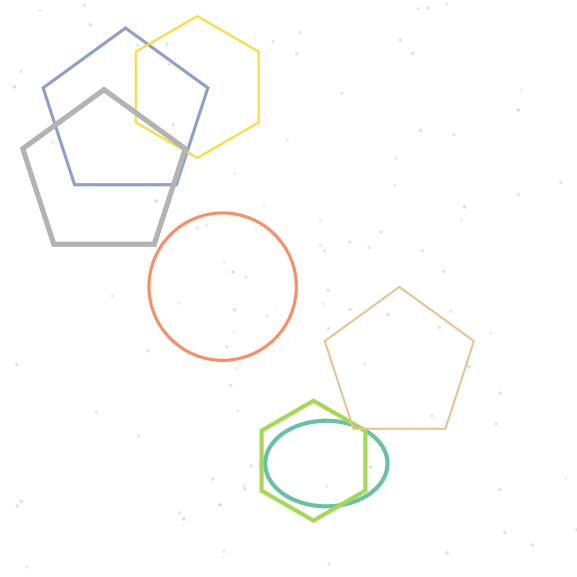[{"shape": "oval", "thickness": 2, "radius": 0.53, "center": [0.565, 0.196]}, {"shape": "circle", "thickness": 1.5, "radius": 0.64, "center": [0.386, 0.503]}, {"shape": "pentagon", "thickness": 1.5, "radius": 0.75, "center": [0.217, 0.801]}, {"shape": "hexagon", "thickness": 2, "radius": 0.52, "center": [0.543, 0.201]}, {"shape": "hexagon", "thickness": 1, "radius": 0.61, "center": [0.342, 0.848]}, {"shape": "pentagon", "thickness": 1, "radius": 0.68, "center": [0.692, 0.367]}, {"shape": "pentagon", "thickness": 2.5, "radius": 0.74, "center": [0.18, 0.696]}]